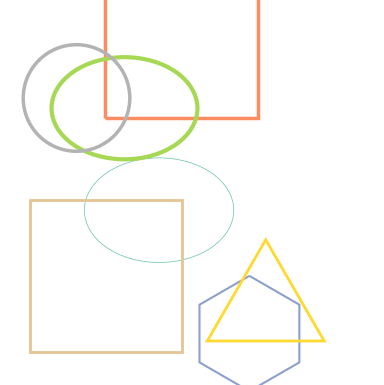[{"shape": "oval", "thickness": 0.5, "radius": 0.97, "center": [0.413, 0.454]}, {"shape": "square", "thickness": 2.5, "radius": 1.0, "center": [0.471, 0.894]}, {"shape": "hexagon", "thickness": 1.5, "radius": 0.75, "center": [0.648, 0.134]}, {"shape": "oval", "thickness": 3, "radius": 0.95, "center": [0.323, 0.719]}, {"shape": "triangle", "thickness": 2, "radius": 0.88, "center": [0.69, 0.202]}, {"shape": "square", "thickness": 2, "radius": 0.99, "center": [0.276, 0.284]}, {"shape": "circle", "thickness": 2.5, "radius": 0.69, "center": [0.199, 0.745]}]